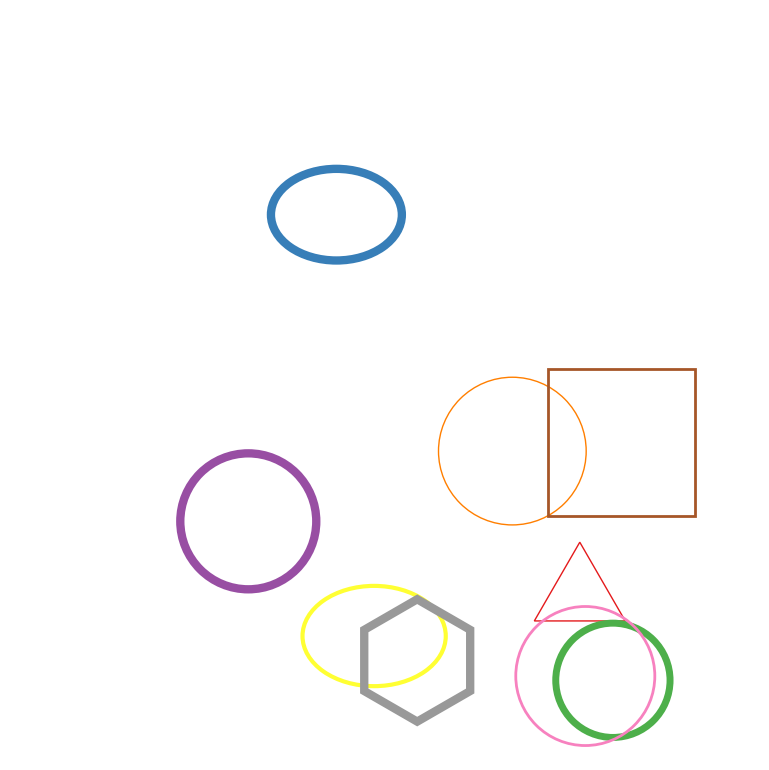[{"shape": "triangle", "thickness": 0.5, "radius": 0.34, "center": [0.753, 0.228]}, {"shape": "oval", "thickness": 3, "radius": 0.43, "center": [0.437, 0.721]}, {"shape": "circle", "thickness": 2.5, "radius": 0.37, "center": [0.796, 0.116]}, {"shape": "circle", "thickness": 3, "radius": 0.44, "center": [0.322, 0.323]}, {"shape": "circle", "thickness": 0.5, "radius": 0.48, "center": [0.665, 0.414]}, {"shape": "oval", "thickness": 1.5, "radius": 0.47, "center": [0.486, 0.174]}, {"shape": "square", "thickness": 1, "radius": 0.48, "center": [0.807, 0.425]}, {"shape": "circle", "thickness": 1, "radius": 0.45, "center": [0.76, 0.122]}, {"shape": "hexagon", "thickness": 3, "radius": 0.4, "center": [0.542, 0.142]}]